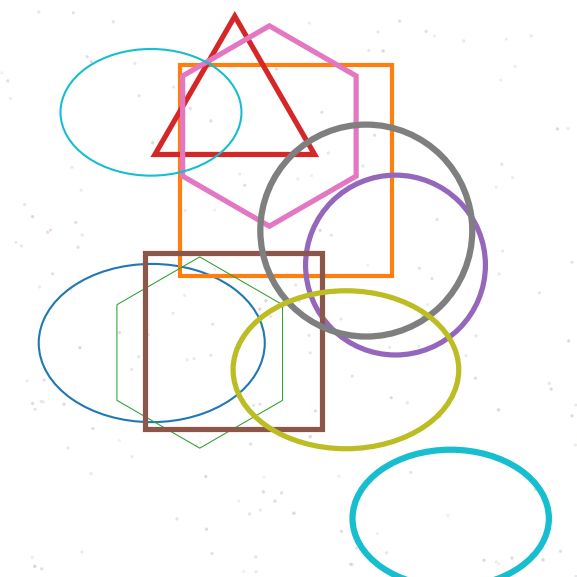[{"shape": "oval", "thickness": 1, "radius": 0.98, "center": [0.263, 0.405]}, {"shape": "square", "thickness": 2, "radius": 0.92, "center": [0.496, 0.704]}, {"shape": "hexagon", "thickness": 0.5, "radius": 0.83, "center": [0.346, 0.389]}, {"shape": "triangle", "thickness": 2.5, "radius": 0.8, "center": [0.407, 0.811]}, {"shape": "circle", "thickness": 2.5, "radius": 0.78, "center": [0.685, 0.54]}, {"shape": "square", "thickness": 2.5, "radius": 0.77, "center": [0.404, 0.409]}, {"shape": "hexagon", "thickness": 2.5, "radius": 0.87, "center": [0.466, 0.781]}, {"shape": "circle", "thickness": 3, "radius": 0.92, "center": [0.634, 0.6]}, {"shape": "oval", "thickness": 2.5, "radius": 0.98, "center": [0.599, 0.359]}, {"shape": "oval", "thickness": 3, "radius": 0.85, "center": [0.78, 0.101]}, {"shape": "oval", "thickness": 1, "radius": 0.78, "center": [0.261, 0.805]}]